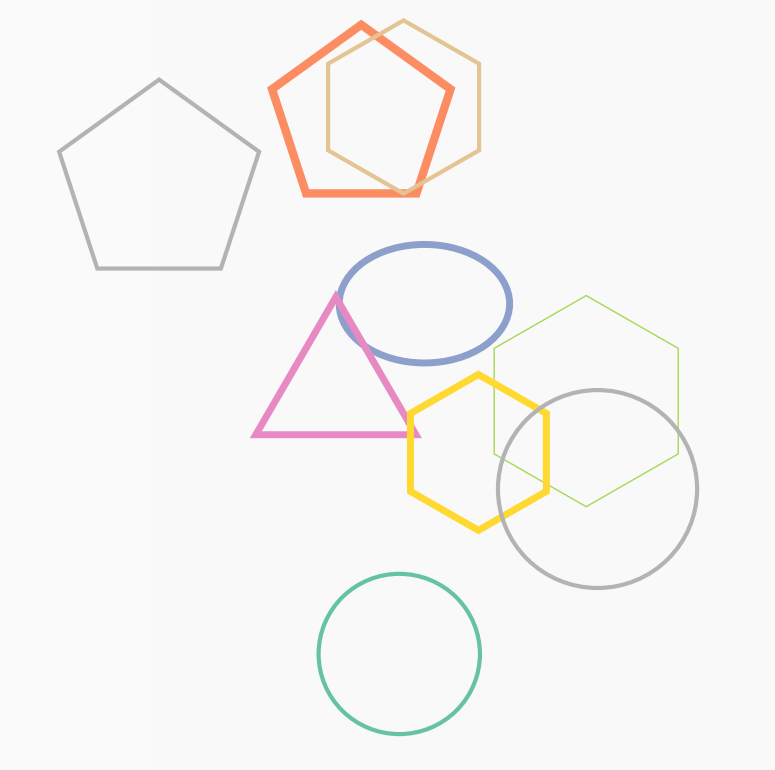[{"shape": "circle", "thickness": 1.5, "radius": 0.52, "center": [0.515, 0.151]}, {"shape": "pentagon", "thickness": 3, "radius": 0.61, "center": [0.466, 0.847]}, {"shape": "oval", "thickness": 2.5, "radius": 0.55, "center": [0.548, 0.606]}, {"shape": "triangle", "thickness": 2.5, "radius": 0.6, "center": [0.433, 0.495]}, {"shape": "hexagon", "thickness": 0.5, "radius": 0.69, "center": [0.756, 0.479]}, {"shape": "hexagon", "thickness": 2.5, "radius": 0.51, "center": [0.617, 0.412]}, {"shape": "hexagon", "thickness": 1.5, "radius": 0.56, "center": [0.521, 0.861]}, {"shape": "circle", "thickness": 1.5, "radius": 0.64, "center": [0.771, 0.365]}, {"shape": "pentagon", "thickness": 1.5, "radius": 0.68, "center": [0.205, 0.761]}]